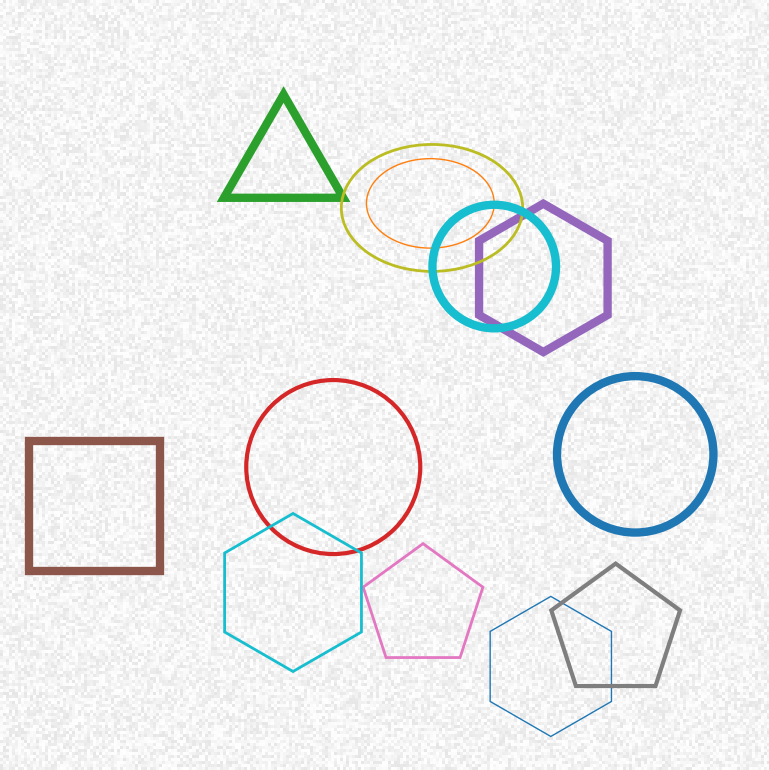[{"shape": "circle", "thickness": 3, "radius": 0.51, "center": [0.825, 0.41]}, {"shape": "hexagon", "thickness": 0.5, "radius": 0.45, "center": [0.715, 0.134]}, {"shape": "oval", "thickness": 0.5, "radius": 0.41, "center": [0.559, 0.736]}, {"shape": "triangle", "thickness": 3, "radius": 0.45, "center": [0.368, 0.788]}, {"shape": "circle", "thickness": 1.5, "radius": 0.56, "center": [0.433, 0.393]}, {"shape": "hexagon", "thickness": 3, "radius": 0.48, "center": [0.706, 0.639]}, {"shape": "square", "thickness": 3, "radius": 0.42, "center": [0.123, 0.343]}, {"shape": "pentagon", "thickness": 1, "radius": 0.41, "center": [0.549, 0.212]}, {"shape": "pentagon", "thickness": 1.5, "radius": 0.44, "center": [0.8, 0.18]}, {"shape": "oval", "thickness": 1, "radius": 0.59, "center": [0.561, 0.73]}, {"shape": "circle", "thickness": 3, "radius": 0.4, "center": [0.642, 0.654]}, {"shape": "hexagon", "thickness": 1, "radius": 0.51, "center": [0.381, 0.231]}]